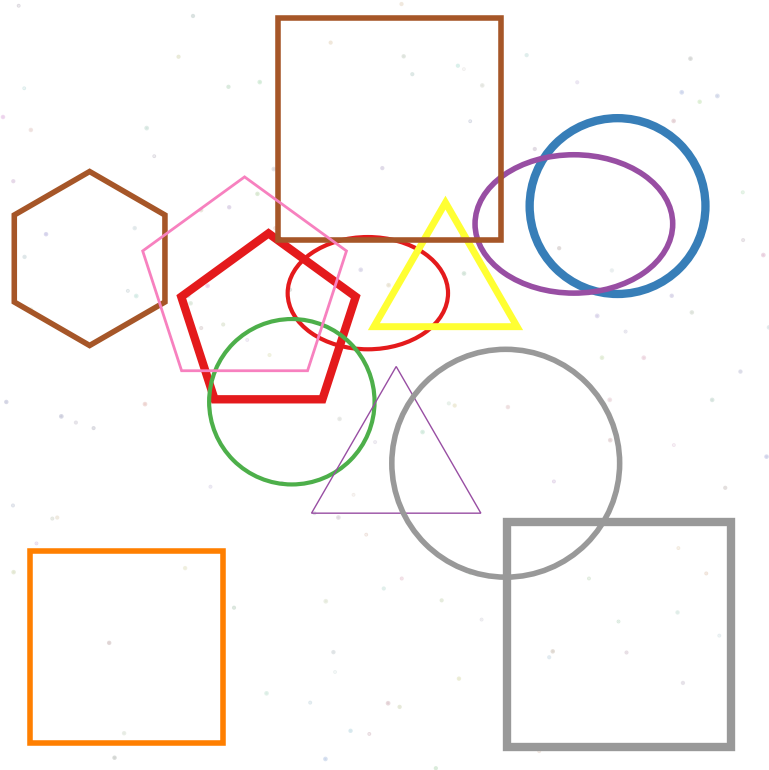[{"shape": "pentagon", "thickness": 3, "radius": 0.6, "center": [0.349, 0.578]}, {"shape": "oval", "thickness": 1.5, "radius": 0.52, "center": [0.478, 0.619]}, {"shape": "circle", "thickness": 3, "radius": 0.57, "center": [0.802, 0.732]}, {"shape": "circle", "thickness": 1.5, "radius": 0.54, "center": [0.379, 0.478]}, {"shape": "triangle", "thickness": 0.5, "radius": 0.63, "center": [0.515, 0.397]}, {"shape": "oval", "thickness": 2, "radius": 0.64, "center": [0.745, 0.709]}, {"shape": "square", "thickness": 2, "radius": 0.63, "center": [0.164, 0.16]}, {"shape": "triangle", "thickness": 2.5, "radius": 0.54, "center": [0.579, 0.629]}, {"shape": "hexagon", "thickness": 2, "radius": 0.56, "center": [0.116, 0.664]}, {"shape": "square", "thickness": 2, "radius": 0.72, "center": [0.506, 0.832]}, {"shape": "pentagon", "thickness": 1, "radius": 0.7, "center": [0.318, 0.631]}, {"shape": "circle", "thickness": 2, "radius": 0.74, "center": [0.657, 0.398]}, {"shape": "square", "thickness": 3, "radius": 0.73, "center": [0.804, 0.176]}]